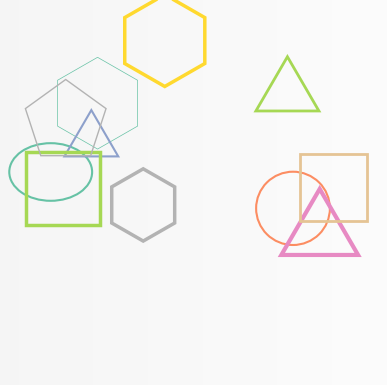[{"shape": "oval", "thickness": 1.5, "radius": 0.53, "center": [0.131, 0.553]}, {"shape": "hexagon", "thickness": 0.5, "radius": 0.6, "center": [0.252, 0.732]}, {"shape": "circle", "thickness": 1.5, "radius": 0.48, "center": [0.756, 0.459]}, {"shape": "triangle", "thickness": 1.5, "radius": 0.4, "center": [0.236, 0.634]}, {"shape": "triangle", "thickness": 3, "radius": 0.57, "center": [0.825, 0.395]}, {"shape": "square", "thickness": 2.5, "radius": 0.47, "center": [0.163, 0.511]}, {"shape": "triangle", "thickness": 2, "radius": 0.47, "center": [0.742, 0.759]}, {"shape": "hexagon", "thickness": 2.5, "radius": 0.6, "center": [0.425, 0.895]}, {"shape": "square", "thickness": 2, "radius": 0.44, "center": [0.86, 0.513]}, {"shape": "pentagon", "thickness": 1, "radius": 0.55, "center": [0.17, 0.684]}, {"shape": "hexagon", "thickness": 2.5, "radius": 0.47, "center": [0.37, 0.468]}]